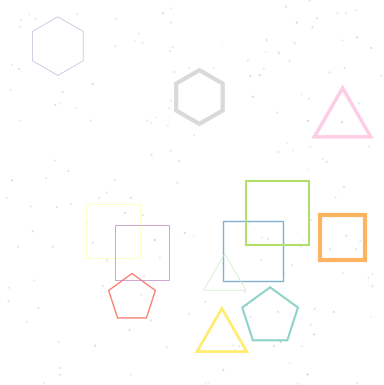[{"shape": "pentagon", "thickness": 1.5, "radius": 0.38, "center": [0.702, 0.178]}, {"shape": "square", "thickness": 0.5, "radius": 0.35, "center": [0.295, 0.399]}, {"shape": "hexagon", "thickness": 0.5, "radius": 0.38, "center": [0.15, 0.88]}, {"shape": "pentagon", "thickness": 1, "radius": 0.32, "center": [0.343, 0.226]}, {"shape": "square", "thickness": 1, "radius": 0.39, "center": [0.658, 0.348]}, {"shape": "square", "thickness": 3, "radius": 0.29, "center": [0.89, 0.383]}, {"shape": "square", "thickness": 1.5, "radius": 0.41, "center": [0.721, 0.447]}, {"shape": "triangle", "thickness": 2.5, "radius": 0.42, "center": [0.89, 0.687]}, {"shape": "hexagon", "thickness": 3, "radius": 0.35, "center": [0.518, 0.748]}, {"shape": "square", "thickness": 0.5, "radius": 0.35, "center": [0.369, 0.344]}, {"shape": "triangle", "thickness": 0.5, "radius": 0.32, "center": [0.584, 0.278]}, {"shape": "triangle", "thickness": 2, "radius": 0.37, "center": [0.576, 0.124]}]